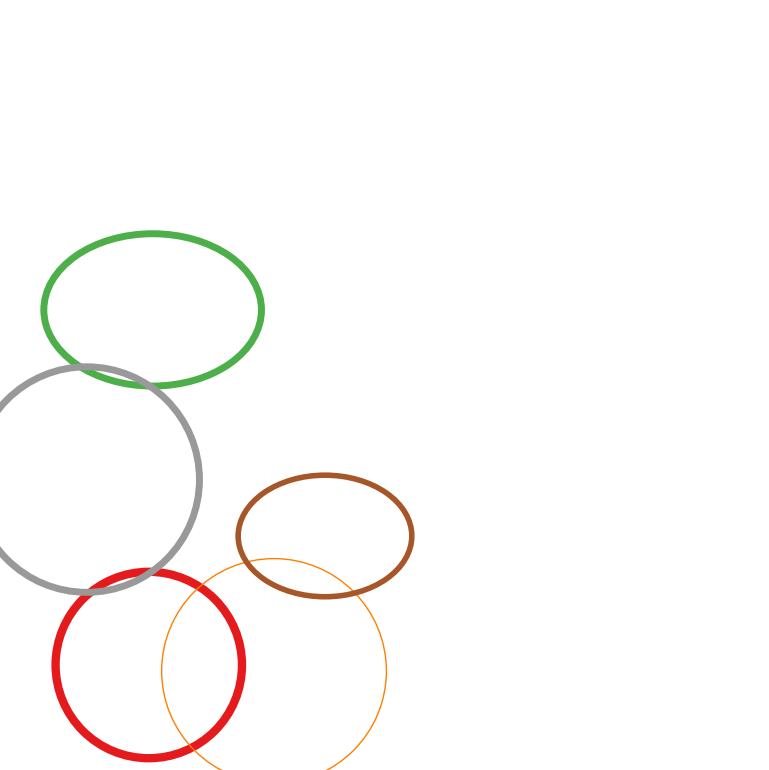[{"shape": "circle", "thickness": 3, "radius": 0.61, "center": [0.193, 0.136]}, {"shape": "oval", "thickness": 2.5, "radius": 0.71, "center": [0.198, 0.598]}, {"shape": "circle", "thickness": 0.5, "radius": 0.73, "center": [0.356, 0.129]}, {"shape": "oval", "thickness": 2, "radius": 0.56, "center": [0.422, 0.304]}, {"shape": "circle", "thickness": 2.5, "radius": 0.73, "center": [0.113, 0.377]}]